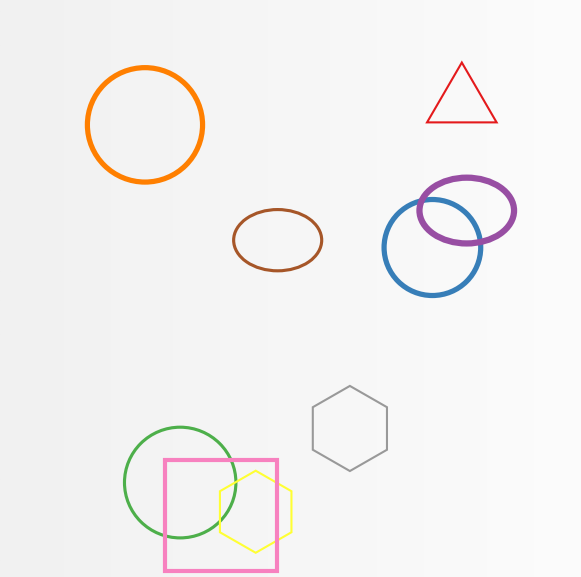[{"shape": "triangle", "thickness": 1, "radius": 0.35, "center": [0.795, 0.822]}, {"shape": "circle", "thickness": 2.5, "radius": 0.42, "center": [0.744, 0.571]}, {"shape": "circle", "thickness": 1.5, "radius": 0.48, "center": [0.31, 0.164]}, {"shape": "oval", "thickness": 3, "radius": 0.41, "center": [0.803, 0.635]}, {"shape": "circle", "thickness": 2.5, "radius": 0.5, "center": [0.249, 0.783]}, {"shape": "hexagon", "thickness": 1, "radius": 0.36, "center": [0.44, 0.113]}, {"shape": "oval", "thickness": 1.5, "radius": 0.38, "center": [0.478, 0.583]}, {"shape": "square", "thickness": 2, "radius": 0.48, "center": [0.38, 0.107]}, {"shape": "hexagon", "thickness": 1, "radius": 0.37, "center": [0.602, 0.257]}]